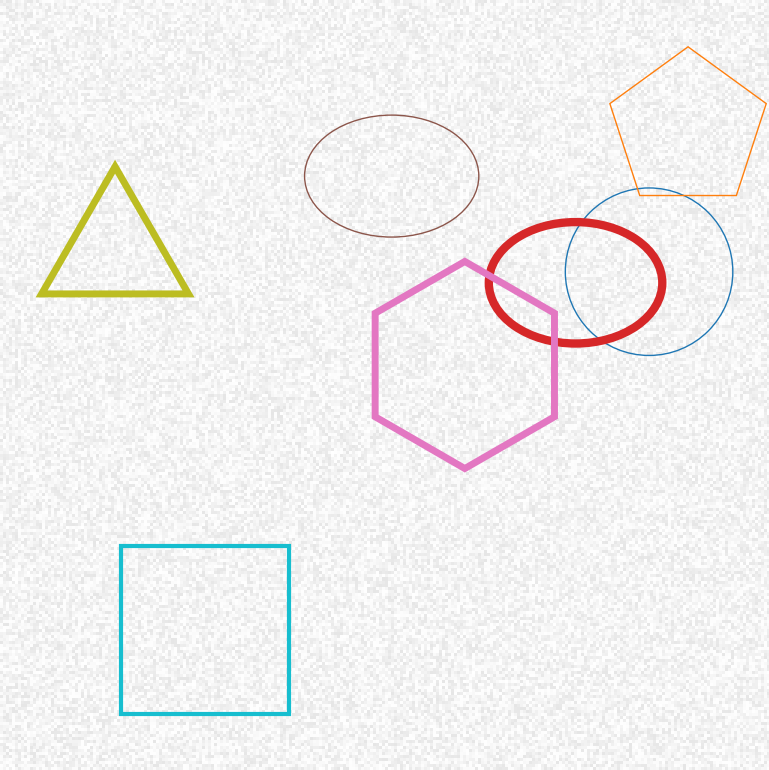[{"shape": "circle", "thickness": 0.5, "radius": 0.54, "center": [0.843, 0.647]}, {"shape": "pentagon", "thickness": 0.5, "radius": 0.53, "center": [0.894, 0.832]}, {"shape": "oval", "thickness": 3, "radius": 0.56, "center": [0.747, 0.633]}, {"shape": "oval", "thickness": 0.5, "radius": 0.57, "center": [0.509, 0.771]}, {"shape": "hexagon", "thickness": 2.5, "radius": 0.67, "center": [0.604, 0.526]}, {"shape": "triangle", "thickness": 2.5, "radius": 0.55, "center": [0.149, 0.673]}, {"shape": "square", "thickness": 1.5, "radius": 0.55, "center": [0.266, 0.182]}]